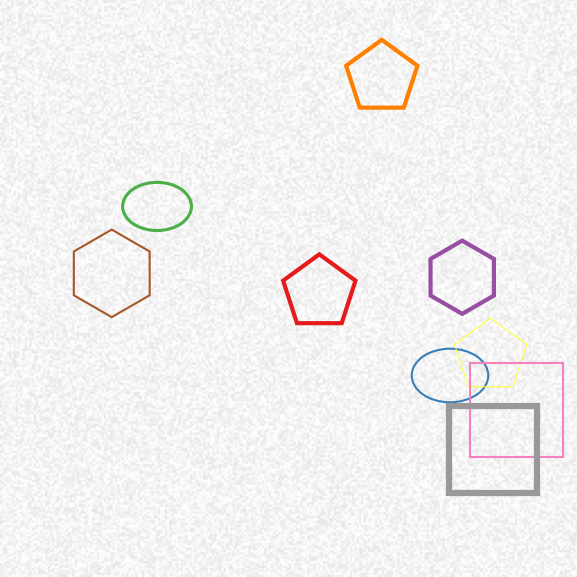[{"shape": "pentagon", "thickness": 2, "radius": 0.33, "center": [0.553, 0.493]}, {"shape": "oval", "thickness": 1, "radius": 0.33, "center": [0.779, 0.349]}, {"shape": "oval", "thickness": 1.5, "radius": 0.3, "center": [0.272, 0.642]}, {"shape": "hexagon", "thickness": 2, "radius": 0.32, "center": [0.8, 0.519]}, {"shape": "pentagon", "thickness": 2, "radius": 0.32, "center": [0.661, 0.865]}, {"shape": "pentagon", "thickness": 0.5, "radius": 0.33, "center": [0.85, 0.383]}, {"shape": "hexagon", "thickness": 1, "radius": 0.38, "center": [0.193, 0.526]}, {"shape": "square", "thickness": 1, "radius": 0.4, "center": [0.894, 0.289]}, {"shape": "square", "thickness": 3, "radius": 0.38, "center": [0.854, 0.221]}]